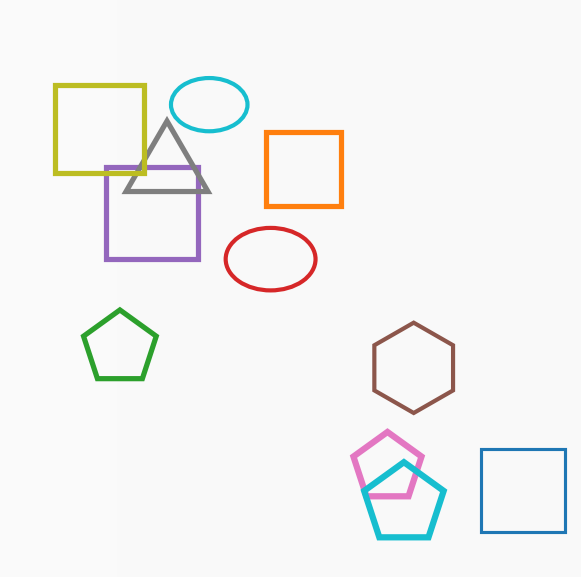[{"shape": "square", "thickness": 1.5, "radius": 0.36, "center": [0.899, 0.149]}, {"shape": "square", "thickness": 2.5, "radius": 0.32, "center": [0.522, 0.707]}, {"shape": "pentagon", "thickness": 2.5, "radius": 0.33, "center": [0.206, 0.397]}, {"shape": "oval", "thickness": 2, "radius": 0.39, "center": [0.466, 0.55]}, {"shape": "square", "thickness": 2.5, "radius": 0.4, "center": [0.262, 0.631]}, {"shape": "hexagon", "thickness": 2, "radius": 0.39, "center": [0.712, 0.362]}, {"shape": "pentagon", "thickness": 3, "radius": 0.31, "center": [0.667, 0.19]}, {"shape": "triangle", "thickness": 2.5, "radius": 0.41, "center": [0.287, 0.708]}, {"shape": "square", "thickness": 2.5, "radius": 0.38, "center": [0.171, 0.776]}, {"shape": "pentagon", "thickness": 3, "radius": 0.36, "center": [0.695, 0.127]}, {"shape": "oval", "thickness": 2, "radius": 0.33, "center": [0.36, 0.818]}]